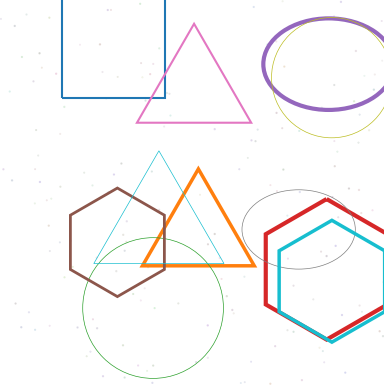[{"shape": "square", "thickness": 1.5, "radius": 0.67, "center": [0.295, 0.878]}, {"shape": "triangle", "thickness": 2.5, "radius": 0.84, "center": [0.515, 0.393]}, {"shape": "circle", "thickness": 0.5, "radius": 0.91, "center": [0.398, 0.2]}, {"shape": "hexagon", "thickness": 3, "radius": 0.91, "center": [0.848, 0.3]}, {"shape": "oval", "thickness": 3, "radius": 0.85, "center": [0.854, 0.833]}, {"shape": "hexagon", "thickness": 2, "radius": 0.7, "center": [0.305, 0.371]}, {"shape": "triangle", "thickness": 1.5, "radius": 0.86, "center": [0.504, 0.767]}, {"shape": "oval", "thickness": 0.5, "radius": 0.74, "center": [0.776, 0.404]}, {"shape": "circle", "thickness": 0.5, "radius": 0.78, "center": [0.861, 0.798]}, {"shape": "hexagon", "thickness": 2.5, "radius": 0.79, "center": [0.862, 0.269]}, {"shape": "triangle", "thickness": 0.5, "radius": 0.98, "center": [0.413, 0.413]}]